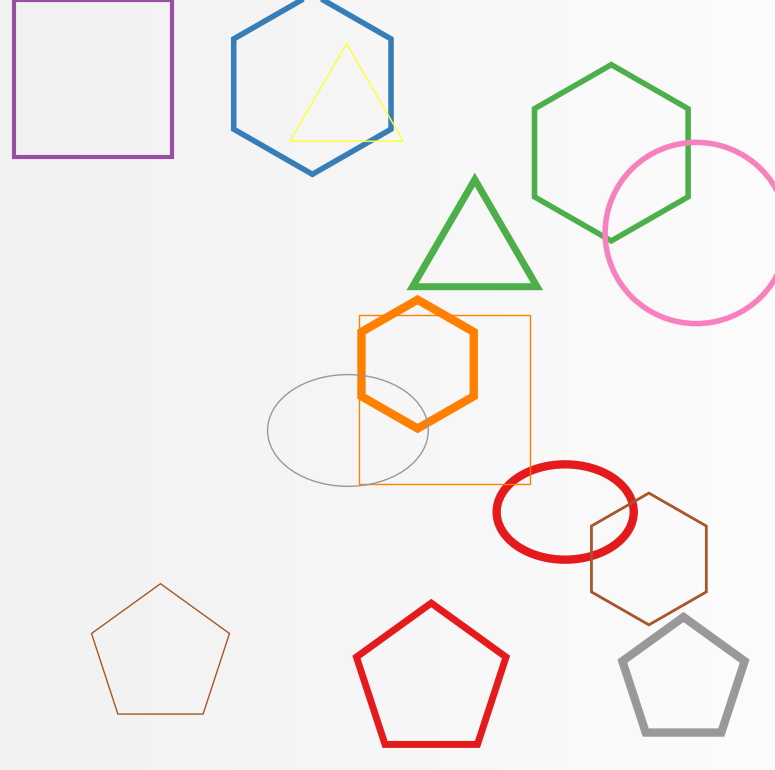[{"shape": "pentagon", "thickness": 2.5, "radius": 0.51, "center": [0.556, 0.115]}, {"shape": "oval", "thickness": 3, "radius": 0.44, "center": [0.729, 0.335]}, {"shape": "hexagon", "thickness": 2, "radius": 0.59, "center": [0.403, 0.891]}, {"shape": "triangle", "thickness": 2.5, "radius": 0.46, "center": [0.613, 0.674]}, {"shape": "hexagon", "thickness": 2, "radius": 0.57, "center": [0.789, 0.802]}, {"shape": "square", "thickness": 1.5, "radius": 0.51, "center": [0.12, 0.898]}, {"shape": "square", "thickness": 0.5, "radius": 0.55, "center": [0.573, 0.481]}, {"shape": "hexagon", "thickness": 3, "radius": 0.42, "center": [0.539, 0.527]}, {"shape": "triangle", "thickness": 0.5, "radius": 0.42, "center": [0.447, 0.859]}, {"shape": "pentagon", "thickness": 0.5, "radius": 0.47, "center": [0.207, 0.148]}, {"shape": "hexagon", "thickness": 1, "radius": 0.43, "center": [0.837, 0.274]}, {"shape": "circle", "thickness": 2, "radius": 0.59, "center": [0.898, 0.697]}, {"shape": "pentagon", "thickness": 3, "radius": 0.41, "center": [0.882, 0.116]}, {"shape": "oval", "thickness": 0.5, "radius": 0.52, "center": [0.449, 0.441]}]